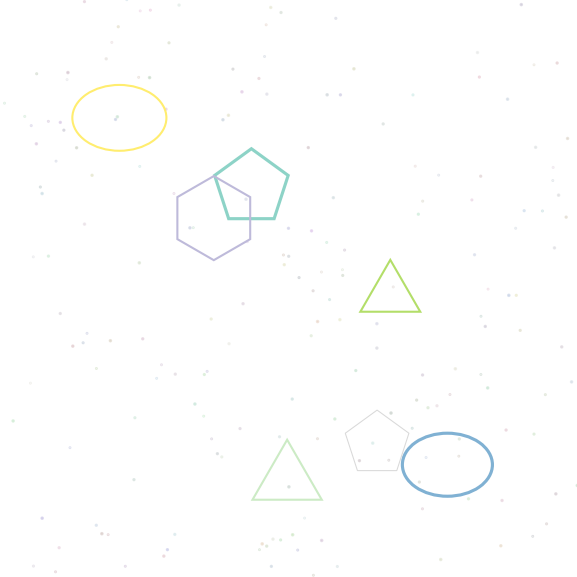[{"shape": "pentagon", "thickness": 1.5, "radius": 0.33, "center": [0.435, 0.675]}, {"shape": "hexagon", "thickness": 1, "radius": 0.36, "center": [0.37, 0.621]}, {"shape": "oval", "thickness": 1.5, "radius": 0.39, "center": [0.775, 0.194]}, {"shape": "triangle", "thickness": 1, "radius": 0.3, "center": [0.676, 0.489]}, {"shape": "pentagon", "thickness": 0.5, "radius": 0.29, "center": [0.653, 0.231]}, {"shape": "triangle", "thickness": 1, "radius": 0.35, "center": [0.497, 0.168]}, {"shape": "oval", "thickness": 1, "radius": 0.41, "center": [0.207, 0.795]}]